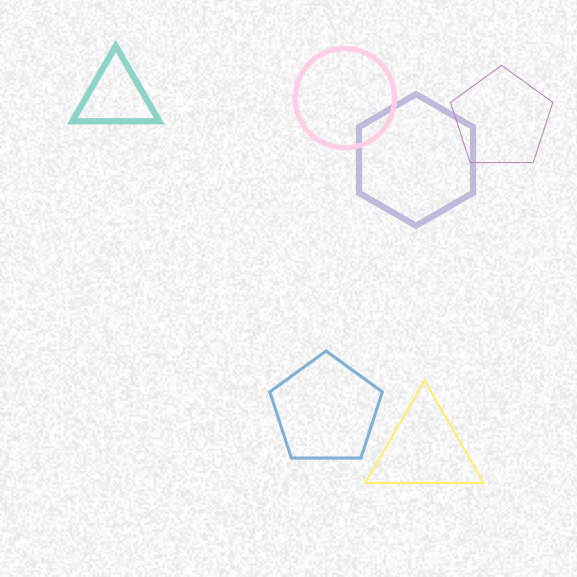[{"shape": "triangle", "thickness": 3, "radius": 0.43, "center": [0.201, 0.833]}, {"shape": "hexagon", "thickness": 3, "radius": 0.57, "center": [0.72, 0.722]}, {"shape": "pentagon", "thickness": 1.5, "radius": 0.51, "center": [0.565, 0.289]}, {"shape": "circle", "thickness": 2.5, "radius": 0.43, "center": [0.597, 0.829]}, {"shape": "pentagon", "thickness": 0.5, "radius": 0.47, "center": [0.869, 0.793]}, {"shape": "triangle", "thickness": 1, "radius": 0.59, "center": [0.735, 0.222]}]